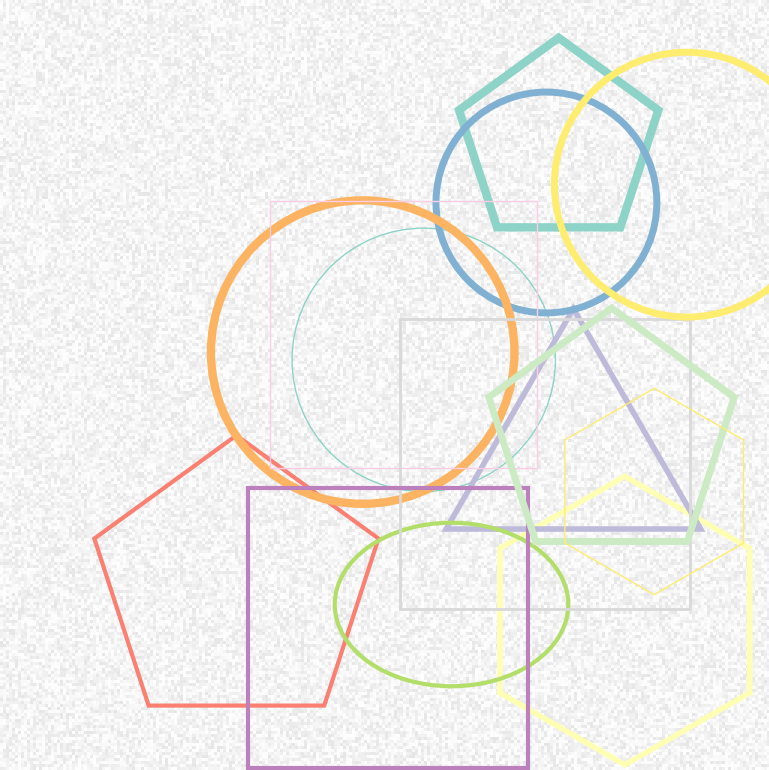[{"shape": "pentagon", "thickness": 3, "radius": 0.68, "center": [0.726, 0.815]}, {"shape": "circle", "thickness": 0.5, "radius": 0.86, "center": [0.55, 0.533]}, {"shape": "hexagon", "thickness": 2, "radius": 0.94, "center": [0.811, 0.194]}, {"shape": "triangle", "thickness": 2, "radius": 0.95, "center": [0.745, 0.408]}, {"shape": "pentagon", "thickness": 1.5, "radius": 0.97, "center": [0.307, 0.241]}, {"shape": "circle", "thickness": 2.5, "radius": 0.72, "center": [0.71, 0.737]}, {"shape": "circle", "thickness": 3, "radius": 0.99, "center": [0.471, 0.543]}, {"shape": "oval", "thickness": 1.5, "radius": 0.76, "center": [0.586, 0.215]}, {"shape": "square", "thickness": 0.5, "radius": 0.87, "center": [0.524, 0.565]}, {"shape": "square", "thickness": 1, "radius": 0.94, "center": [0.708, 0.398]}, {"shape": "square", "thickness": 1.5, "radius": 0.91, "center": [0.504, 0.185]}, {"shape": "pentagon", "thickness": 2.5, "radius": 0.84, "center": [0.794, 0.432]}, {"shape": "circle", "thickness": 2.5, "radius": 0.86, "center": [0.892, 0.76]}, {"shape": "hexagon", "thickness": 0.5, "radius": 0.67, "center": [0.85, 0.362]}]